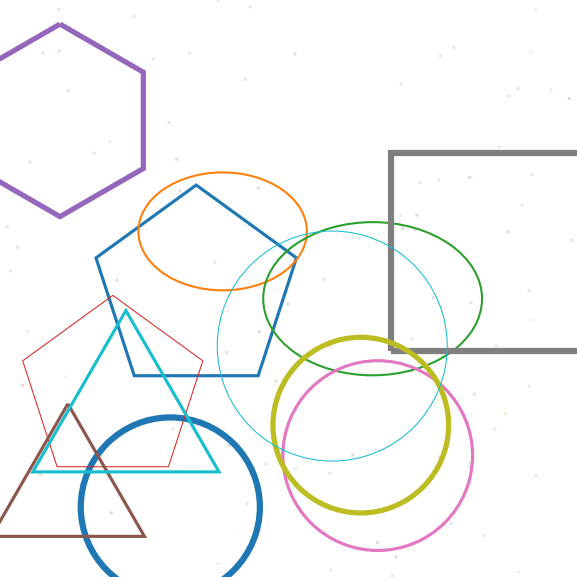[{"shape": "circle", "thickness": 3, "radius": 0.78, "center": [0.295, 0.121]}, {"shape": "pentagon", "thickness": 1.5, "radius": 0.91, "center": [0.34, 0.496]}, {"shape": "oval", "thickness": 1, "radius": 0.73, "center": [0.386, 0.599]}, {"shape": "oval", "thickness": 1, "radius": 0.95, "center": [0.645, 0.482]}, {"shape": "pentagon", "thickness": 0.5, "radius": 0.82, "center": [0.195, 0.324]}, {"shape": "hexagon", "thickness": 2.5, "radius": 0.83, "center": [0.104, 0.791]}, {"shape": "triangle", "thickness": 1.5, "radius": 0.77, "center": [0.118, 0.147]}, {"shape": "circle", "thickness": 1.5, "radius": 0.82, "center": [0.654, 0.21]}, {"shape": "square", "thickness": 3, "radius": 0.85, "center": [0.849, 0.563]}, {"shape": "circle", "thickness": 2.5, "radius": 0.76, "center": [0.625, 0.263]}, {"shape": "circle", "thickness": 0.5, "radius": 1.0, "center": [0.575, 0.4]}, {"shape": "triangle", "thickness": 1.5, "radius": 0.93, "center": [0.218, 0.275]}]